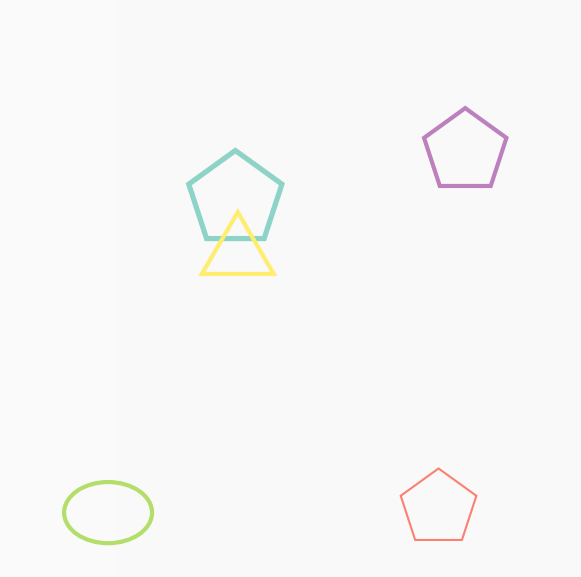[{"shape": "pentagon", "thickness": 2.5, "radius": 0.42, "center": [0.405, 0.654]}, {"shape": "pentagon", "thickness": 1, "radius": 0.34, "center": [0.754, 0.119]}, {"shape": "oval", "thickness": 2, "radius": 0.38, "center": [0.186, 0.111]}, {"shape": "pentagon", "thickness": 2, "radius": 0.37, "center": [0.8, 0.737]}, {"shape": "triangle", "thickness": 2, "radius": 0.36, "center": [0.409, 0.56]}]